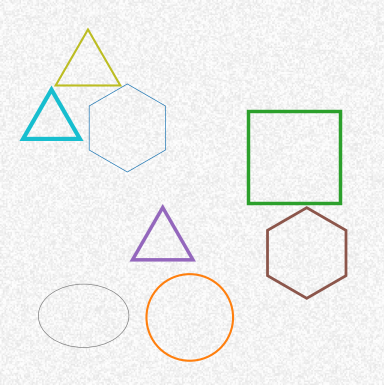[{"shape": "hexagon", "thickness": 0.5, "radius": 0.57, "center": [0.331, 0.668]}, {"shape": "circle", "thickness": 1.5, "radius": 0.56, "center": [0.493, 0.175]}, {"shape": "square", "thickness": 2.5, "radius": 0.59, "center": [0.763, 0.592]}, {"shape": "triangle", "thickness": 2.5, "radius": 0.45, "center": [0.423, 0.37]}, {"shape": "hexagon", "thickness": 2, "radius": 0.59, "center": [0.797, 0.343]}, {"shape": "oval", "thickness": 0.5, "radius": 0.59, "center": [0.217, 0.18]}, {"shape": "triangle", "thickness": 1.5, "radius": 0.48, "center": [0.229, 0.826]}, {"shape": "triangle", "thickness": 3, "radius": 0.43, "center": [0.134, 0.682]}]